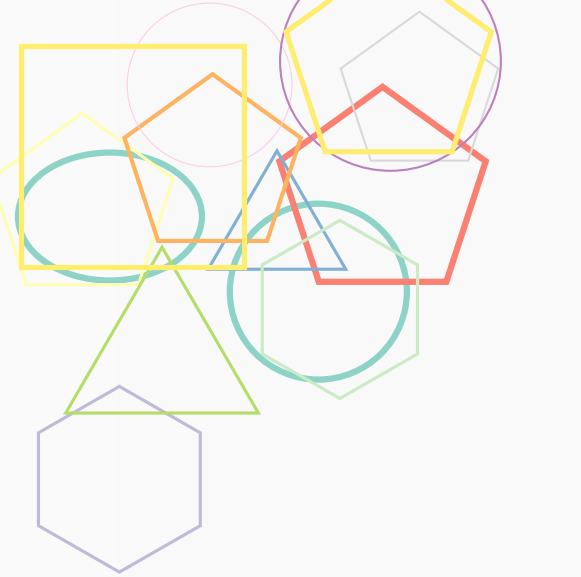[{"shape": "oval", "thickness": 3, "radius": 0.79, "center": [0.189, 0.624]}, {"shape": "circle", "thickness": 3, "radius": 0.76, "center": [0.548, 0.494]}, {"shape": "pentagon", "thickness": 1.5, "radius": 0.82, "center": [0.142, 0.639]}, {"shape": "hexagon", "thickness": 1.5, "radius": 0.8, "center": [0.205, 0.169]}, {"shape": "pentagon", "thickness": 3, "radius": 0.93, "center": [0.658, 0.662]}, {"shape": "triangle", "thickness": 1.5, "radius": 0.68, "center": [0.476, 0.601]}, {"shape": "pentagon", "thickness": 2, "radius": 0.8, "center": [0.366, 0.711]}, {"shape": "triangle", "thickness": 1.5, "radius": 0.96, "center": [0.279, 0.38]}, {"shape": "circle", "thickness": 0.5, "radius": 0.71, "center": [0.361, 0.852]}, {"shape": "pentagon", "thickness": 1, "radius": 0.71, "center": [0.722, 0.836]}, {"shape": "circle", "thickness": 1, "radius": 0.95, "center": [0.672, 0.893]}, {"shape": "hexagon", "thickness": 1.5, "radius": 0.77, "center": [0.585, 0.463]}, {"shape": "pentagon", "thickness": 2.5, "radius": 0.93, "center": [0.669, 0.887]}, {"shape": "square", "thickness": 2.5, "radius": 0.96, "center": [0.228, 0.728]}]